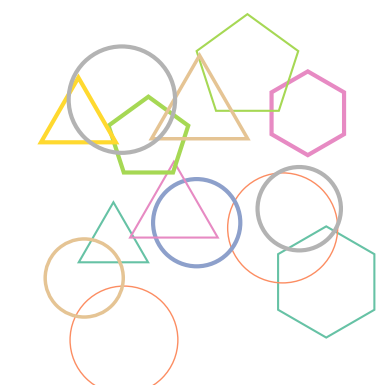[{"shape": "triangle", "thickness": 1.5, "radius": 0.52, "center": [0.295, 0.371]}, {"shape": "hexagon", "thickness": 1.5, "radius": 0.72, "center": [0.847, 0.268]}, {"shape": "circle", "thickness": 1, "radius": 0.71, "center": [0.734, 0.408]}, {"shape": "circle", "thickness": 1, "radius": 0.7, "center": [0.322, 0.117]}, {"shape": "circle", "thickness": 3, "radius": 0.57, "center": [0.511, 0.422]}, {"shape": "hexagon", "thickness": 3, "radius": 0.54, "center": [0.8, 0.706]}, {"shape": "triangle", "thickness": 1.5, "radius": 0.66, "center": [0.452, 0.449]}, {"shape": "pentagon", "thickness": 3, "radius": 0.54, "center": [0.385, 0.64]}, {"shape": "pentagon", "thickness": 1.5, "radius": 0.69, "center": [0.643, 0.824]}, {"shape": "triangle", "thickness": 3, "radius": 0.56, "center": [0.204, 0.686]}, {"shape": "circle", "thickness": 2.5, "radius": 0.51, "center": [0.219, 0.278]}, {"shape": "triangle", "thickness": 2.5, "radius": 0.72, "center": [0.518, 0.712]}, {"shape": "circle", "thickness": 3, "radius": 0.69, "center": [0.317, 0.741]}, {"shape": "circle", "thickness": 3, "radius": 0.54, "center": [0.777, 0.458]}]